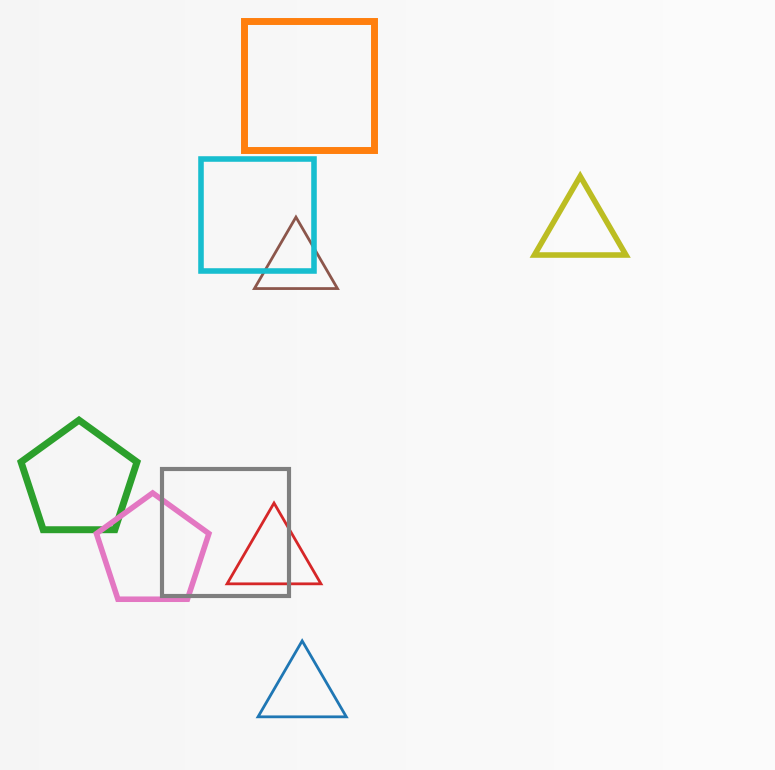[{"shape": "triangle", "thickness": 1, "radius": 0.33, "center": [0.39, 0.102]}, {"shape": "square", "thickness": 2.5, "radius": 0.42, "center": [0.399, 0.889]}, {"shape": "pentagon", "thickness": 2.5, "radius": 0.39, "center": [0.102, 0.376]}, {"shape": "triangle", "thickness": 1, "radius": 0.35, "center": [0.354, 0.277]}, {"shape": "triangle", "thickness": 1, "radius": 0.31, "center": [0.382, 0.656]}, {"shape": "pentagon", "thickness": 2, "radius": 0.38, "center": [0.197, 0.283]}, {"shape": "square", "thickness": 1.5, "radius": 0.41, "center": [0.29, 0.309]}, {"shape": "triangle", "thickness": 2, "radius": 0.34, "center": [0.749, 0.703]}, {"shape": "square", "thickness": 2, "radius": 0.36, "center": [0.332, 0.72]}]